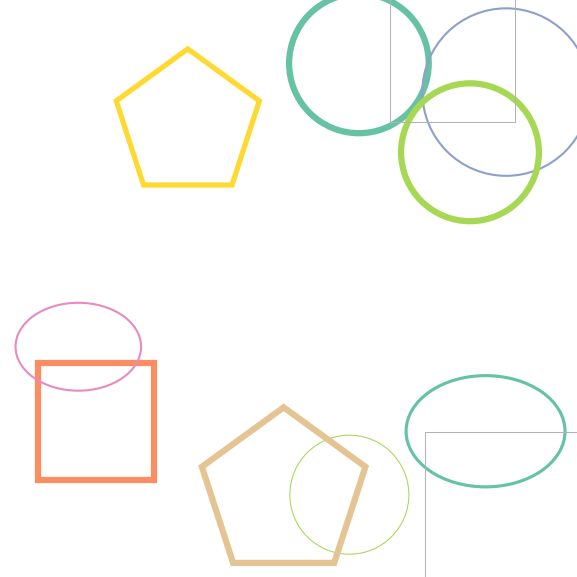[{"shape": "oval", "thickness": 1.5, "radius": 0.69, "center": [0.841, 0.252]}, {"shape": "circle", "thickness": 3, "radius": 0.6, "center": [0.622, 0.889]}, {"shape": "square", "thickness": 3, "radius": 0.5, "center": [0.166, 0.269]}, {"shape": "circle", "thickness": 1, "radius": 0.73, "center": [0.876, 0.84]}, {"shape": "oval", "thickness": 1, "radius": 0.54, "center": [0.136, 0.399]}, {"shape": "circle", "thickness": 0.5, "radius": 0.52, "center": [0.605, 0.142]}, {"shape": "circle", "thickness": 3, "radius": 0.6, "center": [0.814, 0.735]}, {"shape": "pentagon", "thickness": 2.5, "radius": 0.65, "center": [0.325, 0.784]}, {"shape": "pentagon", "thickness": 3, "radius": 0.74, "center": [0.491, 0.145]}, {"shape": "square", "thickness": 0.5, "radius": 0.72, "center": [0.878, 0.107]}, {"shape": "square", "thickness": 0.5, "radius": 0.54, "center": [0.784, 0.896]}]